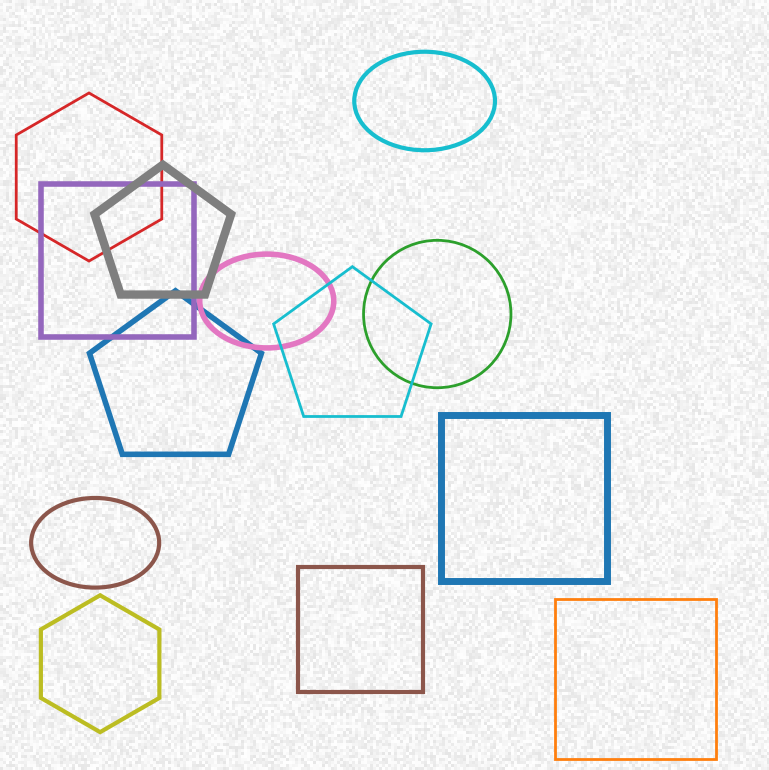[{"shape": "square", "thickness": 2.5, "radius": 0.54, "center": [0.68, 0.353]}, {"shape": "pentagon", "thickness": 2, "radius": 0.59, "center": [0.228, 0.505]}, {"shape": "square", "thickness": 1, "radius": 0.52, "center": [0.825, 0.118]}, {"shape": "circle", "thickness": 1, "radius": 0.48, "center": [0.568, 0.592]}, {"shape": "hexagon", "thickness": 1, "radius": 0.55, "center": [0.116, 0.77]}, {"shape": "square", "thickness": 2, "radius": 0.5, "center": [0.153, 0.662]}, {"shape": "square", "thickness": 1.5, "radius": 0.41, "center": [0.468, 0.183]}, {"shape": "oval", "thickness": 1.5, "radius": 0.42, "center": [0.124, 0.295]}, {"shape": "oval", "thickness": 2, "radius": 0.44, "center": [0.346, 0.609]}, {"shape": "pentagon", "thickness": 3, "radius": 0.47, "center": [0.211, 0.693]}, {"shape": "hexagon", "thickness": 1.5, "radius": 0.44, "center": [0.13, 0.138]}, {"shape": "oval", "thickness": 1.5, "radius": 0.46, "center": [0.551, 0.869]}, {"shape": "pentagon", "thickness": 1, "radius": 0.54, "center": [0.458, 0.546]}]